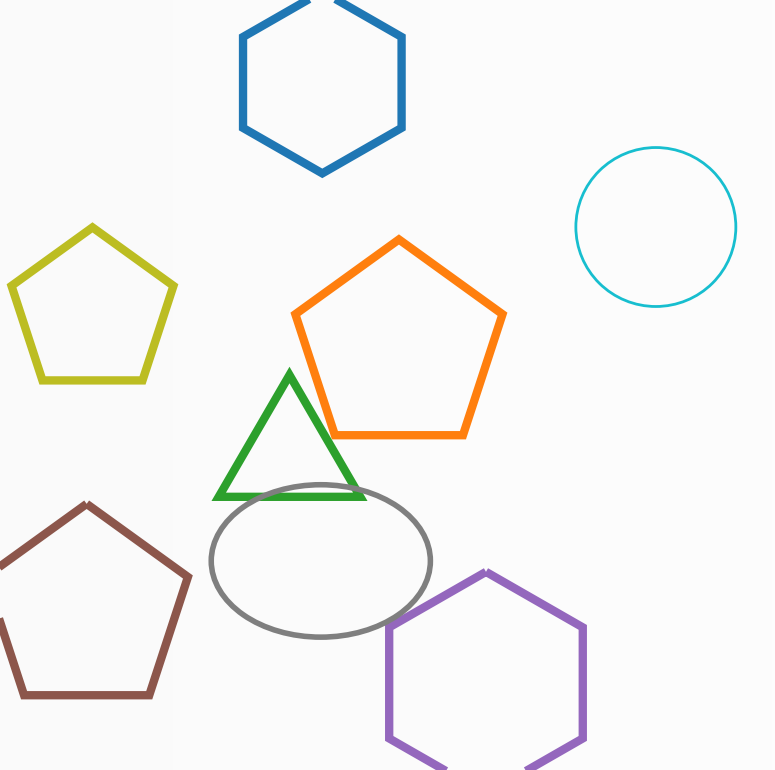[{"shape": "hexagon", "thickness": 3, "radius": 0.59, "center": [0.416, 0.893]}, {"shape": "pentagon", "thickness": 3, "radius": 0.7, "center": [0.515, 0.548]}, {"shape": "triangle", "thickness": 3, "radius": 0.53, "center": [0.374, 0.408]}, {"shape": "hexagon", "thickness": 3, "radius": 0.72, "center": [0.627, 0.113]}, {"shape": "pentagon", "thickness": 3, "radius": 0.69, "center": [0.112, 0.208]}, {"shape": "oval", "thickness": 2, "radius": 0.71, "center": [0.414, 0.272]}, {"shape": "pentagon", "thickness": 3, "radius": 0.55, "center": [0.119, 0.595]}, {"shape": "circle", "thickness": 1, "radius": 0.52, "center": [0.846, 0.705]}]